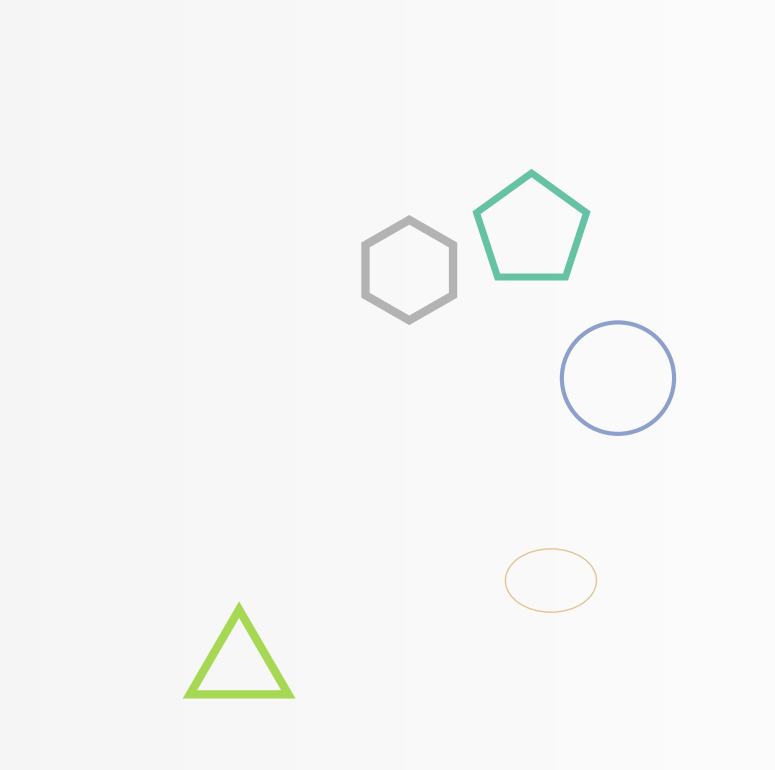[{"shape": "pentagon", "thickness": 2.5, "radius": 0.37, "center": [0.686, 0.701]}, {"shape": "circle", "thickness": 1.5, "radius": 0.36, "center": [0.797, 0.509]}, {"shape": "triangle", "thickness": 3, "radius": 0.37, "center": [0.309, 0.135]}, {"shape": "oval", "thickness": 0.5, "radius": 0.29, "center": [0.711, 0.246]}, {"shape": "hexagon", "thickness": 3, "radius": 0.33, "center": [0.528, 0.649]}]